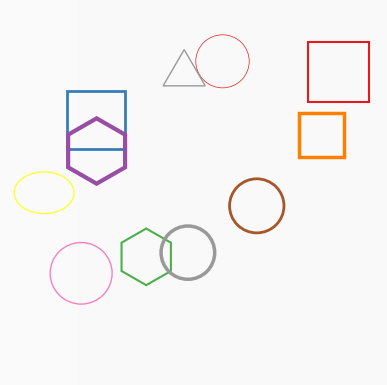[{"shape": "circle", "thickness": 0.5, "radius": 0.34, "center": [0.574, 0.841]}, {"shape": "square", "thickness": 1.5, "radius": 0.39, "center": [0.873, 0.813]}, {"shape": "square", "thickness": 2, "radius": 0.37, "center": [0.249, 0.688]}, {"shape": "hexagon", "thickness": 1.5, "radius": 0.37, "center": [0.377, 0.333]}, {"shape": "hexagon", "thickness": 3, "radius": 0.42, "center": [0.249, 0.608]}, {"shape": "square", "thickness": 2.5, "radius": 0.29, "center": [0.829, 0.649]}, {"shape": "oval", "thickness": 1, "radius": 0.39, "center": [0.114, 0.499]}, {"shape": "circle", "thickness": 2, "radius": 0.35, "center": [0.663, 0.465]}, {"shape": "circle", "thickness": 1, "radius": 0.4, "center": [0.209, 0.29]}, {"shape": "triangle", "thickness": 1, "radius": 0.31, "center": [0.475, 0.808]}, {"shape": "circle", "thickness": 2.5, "radius": 0.35, "center": [0.485, 0.344]}]